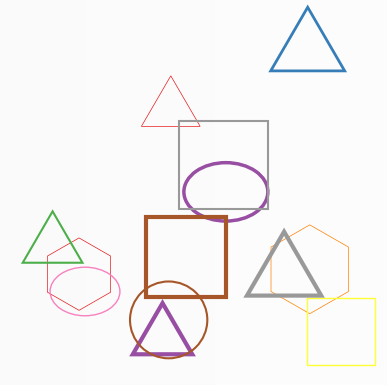[{"shape": "hexagon", "thickness": 0.5, "radius": 0.47, "center": [0.204, 0.288]}, {"shape": "triangle", "thickness": 0.5, "radius": 0.44, "center": [0.441, 0.716]}, {"shape": "triangle", "thickness": 2, "radius": 0.55, "center": [0.794, 0.871]}, {"shape": "triangle", "thickness": 1.5, "radius": 0.45, "center": [0.136, 0.362]}, {"shape": "oval", "thickness": 2.5, "radius": 0.54, "center": [0.583, 0.502]}, {"shape": "triangle", "thickness": 3, "radius": 0.44, "center": [0.419, 0.124]}, {"shape": "hexagon", "thickness": 0.5, "radius": 0.58, "center": [0.799, 0.301]}, {"shape": "square", "thickness": 1, "radius": 0.44, "center": [0.88, 0.14]}, {"shape": "square", "thickness": 3, "radius": 0.52, "center": [0.48, 0.332]}, {"shape": "circle", "thickness": 1.5, "radius": 0.5, "center": [0.435, 0.169]}, {"shape": "oval", "thickness": 1, "radius": 0.45, "center": [0.219, 0.243]}, {"shape": "triangle", "thickness": 3, "radius": 0.55, "center": [0.733, 0.288]}, {"shape": "square", "thickness": 1.5, "radius": 0.57, "center": [0.578, 0.571]}]